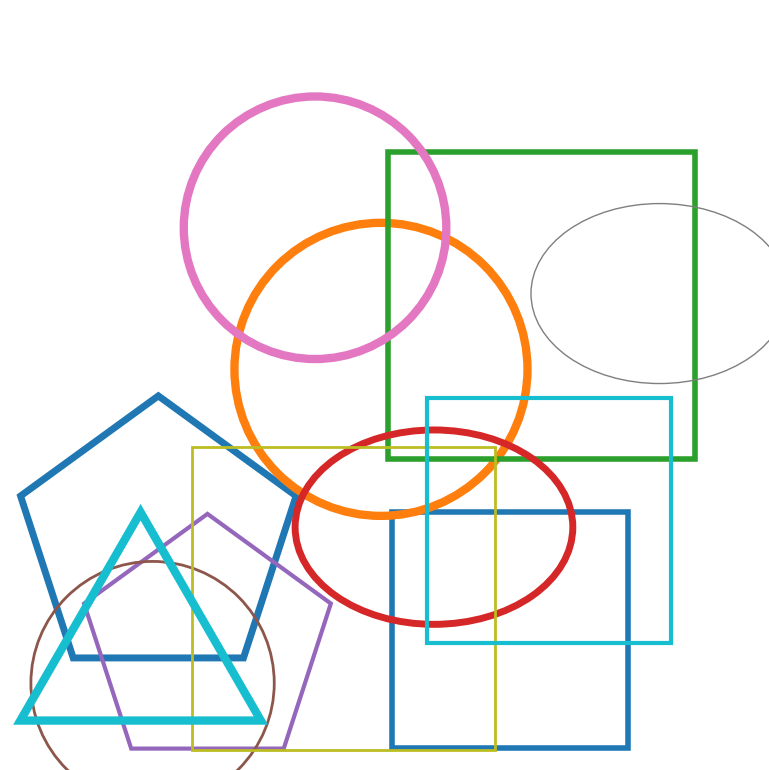[{"shape": "square", "thickness": 2, "radius": 0.77, "center": [0.662, 0.182]}, {"shape": "pentagon", "thickness": 2.5, "radius": 0.94, "center": [0.206, 0.298]}, {"shape": "circle", "thickness": 3, "radius": 0.95, "center": [0.495, 0.52]}, {"shape": "square", "thickness": 2, "radius": 1.0, "center": [0.703, 0.604]}, {"shape": "oval", "thickness": 2.5, "radius": 0.9, "center": [0.564, 0.315]}, {"shape": "pentagon", "thickness": 1.5, "radius": 0.84, "center": [0.269, 0.164]}, {"shape": "circle", "thickness": 1, "radius": 0.79, "center": [0.198, 0.113]}, {"shape": "circle", "thickness": 3, "radius": 0.85, "center": [0.409, 0.704]}, {"shape": "oval", "thickness": 0.5, "radius": 0.83, "center": [0.857, 0.619]}, {"shape": "square", "thickness": 1, "radius": 0.98, "center": [0.446, 0.223]}, {"shape": "triangle", "thickness": 3, "radius": 0.9, "center": [0.183, 0.154]}, {"shape": "square", "thickness": 1.5, "radius": 0.79, "center": [0.713, 0.324]}]